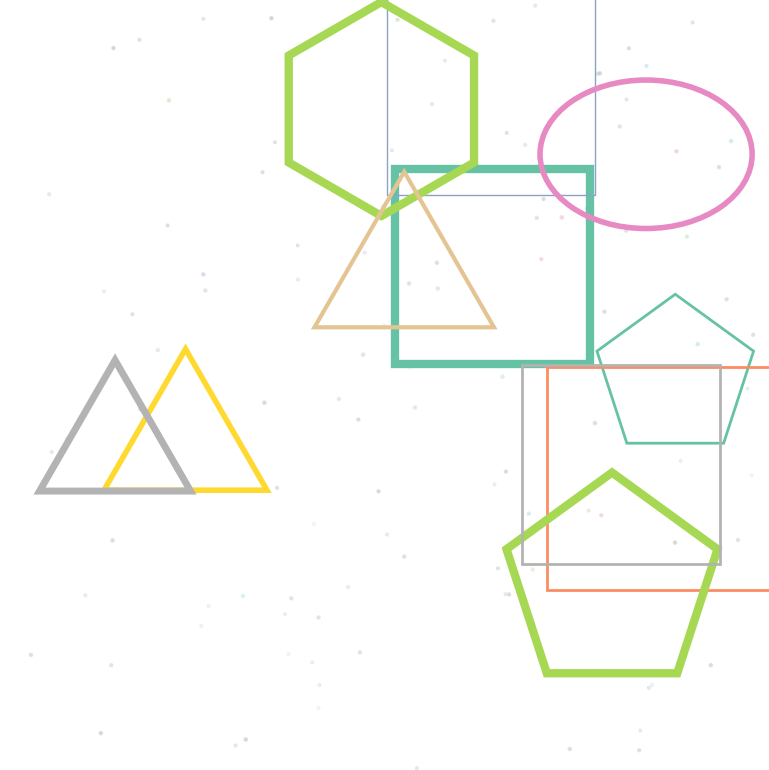[{"shape": "square", "thickness": 3, "radius": 0.63, "center": [0.64, 0.654]}, {"shape": "pentagon", "thickness": 1, "radius": 0.53, "center": [0.877, 0.511]}, {"shape": "square", "thickness": 1, "radius": 0.72, "center": [0.855, 0.379]}, {"shape": "square", "thickness": 0.5, "radius": 0.67, "center": [0.638, 0.881]}, {"shape": "oval", "thickness": 2, "radius": 0.69, "center": [0.839, 0.8]}, {"shape": "pentagon", "thickness": 3, "radius": 0.72, "center": [0.795, 0.242]}, {"shape": "hexagon", "thickness": 3, "radius": 0.69, "center": [0.495, 0.858]}, {"shape": "triangle", "thickness": 2, "radius": 0.61, "center": [0.241, 0.424]}, {"shape": "triangle", "thickness": 1.5, "radius": 0.67, "center": [0.525, 0.642]}, {"shape": "triangle", "thickness": 2.5, "radius": 0.57, "center": [0.149, 0.419]}, {"shape": "square", "thickness": 1, "radius": 0.64, "center": [0.807, 0.396]}]